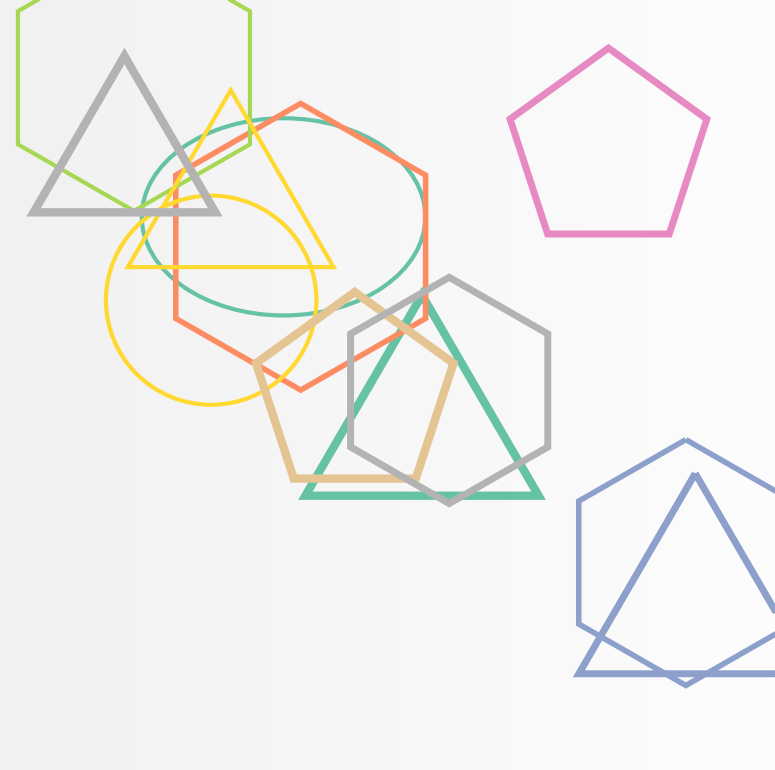[{"shape": "triangle", "thickness": 3, "radius": 0.87, "center": [0.544, 0.443]}, {"shape": "oval", "thickness": 1.5, "radius": 0.91, "center": [0.366, 0.718]}, {"shape": "hexagon", "thickness": 2, "radius": 0.93, "center": [0.388, 0.679]}, {"shape": "hexagon", "thickness": 2, "radius": 0.8, "center": [0.885, 0.269]}, {"shape": "triangle", "thickness": 2.5, "radius": 0.87, "center": [0.897, 0.212]}, {"shape": "pentagon", "thickness": 2.5, "radius": 0.67, "center": [0.785, 0.804]}, {"shape": "hexagon", "thickness": 1.5, "radius": 0.86, "center": [0.173, 0.899]}, {"shape": "triangle", "thickness": 1.5, "radius": 0.77, "center": [0.298, 0.73]}, {"shape": "circle", "thickness": 1.5, "radius": 0.68, "center": [0.273, 0.61]}, {"shape": "pentagon", "thickness": 3, "radius": 0.67, "center": [0.458, 0.487]}, {"shape": "hexagon", "thickness": 2.5, "radius": 0.73, "center": [0.58, 0.493]}, {"shape": "triangle", "thickness": 3, "radius": 0.68, "center": [0.161, 0.792]}]